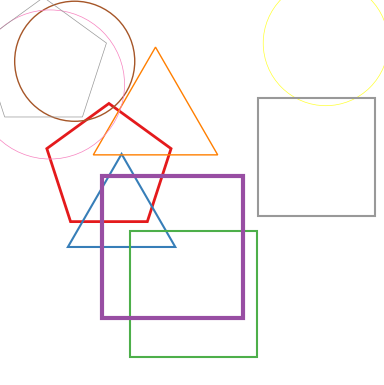[{"shape": "pentagon", "thickness": 2, "radius": 0.85, "center": [0.283, 0.562]}, {"shape": "triangle", "thickness": 1.5, "radius": 0.81, "center": [0.316, 0.439]}, {"shape": "square", "thickness": 1.5, "radius": 0.82, "center": [0.502, 0.236]}, {"shape": "square", "thickness": 3, "radius": 0.92, "center": [0.449, 0.359]}, {"shape": "triangle", "thickness": 1, "radius": 0.93, "center": [0.404, 0.691]}, {"shape": "circle", "thickness": 0.5, "radius": 0.81, "center": [0.846, 0.888]}, {"shape": "circle", "thickness": 1, "radius": 0.78, "center": [0.194, 0.841]}, {"shape": "circle", "thickness": 0.5, "radius": 0.97, "center": [0.13, 0.781]}, {"shape": "square", "thickness": 1.5, "radius": 0.77, "center": [0.822, 0.591]}, {"shape": "pentagon", "thickness": 0.5, "radius": 0.86, "center": [0.113, 0.835]}]